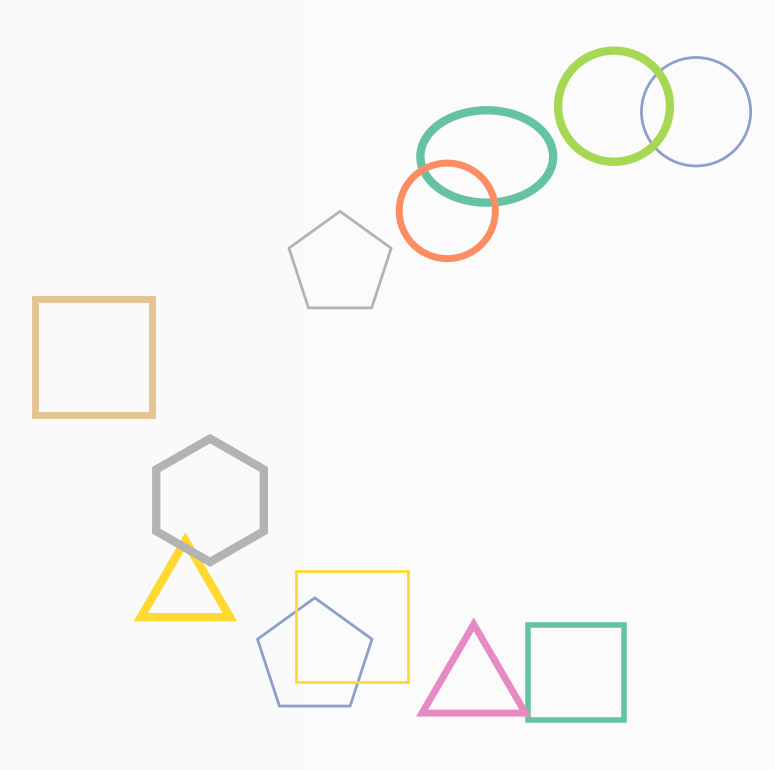[{"shape": "oval", "thickness": 3, "radius": 0.43, "center": [0.628, 0.797]}, {"shape": "square", "thickness": 2, "radius": 0.31, "center": [0.743, 0.127]}, {"shape": "circle", "thickness": 2.5, "radius": 0.31, "center": [0.577, 0.726]}, {"shape": "circle", "thickness": 1, "radius": 0.35, "center": [0.898, 0.855]}, {"shape": "pentagon", "thickness": 1, "radius": 0.39, "center": [0.406, 0.146]}, {"shape": "triangle", "thickness": 2.5, "radius": 0.38, "center": [0.611, 0.112]}, {"shape": "circle", "thickness": 3, "radius": 0.36, "center": [0.792, 0.862]}, {"shape": "triangle", "thickness": 3, "radius": 0.33, "center": [0.239, 0.232]}, {"shape": "square", "thickness": 1, "radius": 0.36, "center": [0.454, 0.187]}, {"shape": "square", "thickness": 2.5, "radius": 0.38, "center": [0.121, 0.536]}, {"shape": "pentagon", "thickness": 1, "radius": 0.35, "center": [0.439, 0.656]}, {"shape": "hexagon", "thickness": 3, "radius": 0.4, "center": [0.271, 0.35]}]